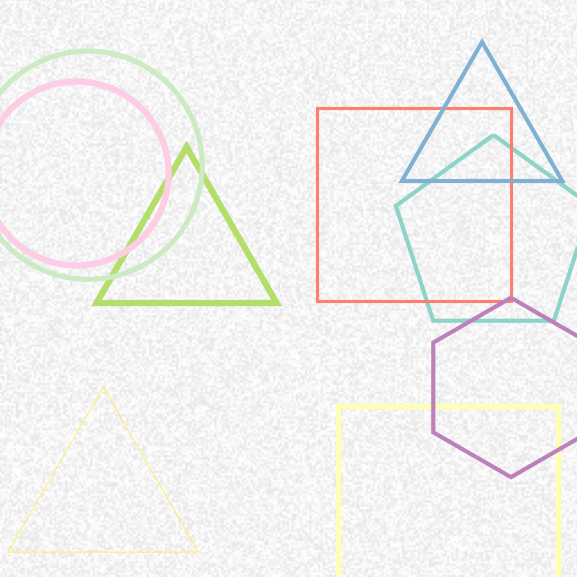[{"shape": "pentagon", "thickness": 2, "radius": 0.89, "center": [0.855, 0.588]}, {"shape": "square", "thickness": 2.5, "radius": 0.95, "center": [0.776, 0.105]}, {"shape": "square", "thickness": 1.5, "radius": 0.84, "center": [0.717, 0.645]}, {"shape": "triangle", "thickness": 2, "radius": 0.8, "center": [0.835, 0.766]}, {"shape": "triangle", "thickness": 3, "radius": 0.9, "center": [0.323, 0.564]}, {"shape": "circle", "thickness": 3, "radius": 0.8, "center": [0.133, 0.699]}, {"shape": "hexagon", "thickness": 2, "radius": 0.78, "center": [0.885, 0.328]}, {"shape": "circle", "thickness": 2.5, "radius": 0.99, "center": [0.153, 0.713]}, {"shape": "triangle", "thickness": 0.5, "radius": 0.95, "center": [0.179, 0.138]}]